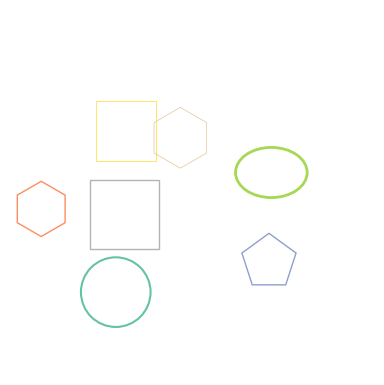[{"shape": "circle", "thickness": 1.5, "radius": 0.45, "center": [0.301, 0.241]}, {"shape": "hexagon", "thickness": 1, "radius": 0.36, "center": [0.107, 0.457]}, {"shape": "pentagon", "thickness": 1, "radius": 0.37, "center": [0.699, 0.32]}, {"shape": "oval", "thickness": 2, "radius": 0.47, "center": [0.705, 0.552]}, {"shape": "square", "thickness": 0.5, "radius": 0.39, "center": [0.327, 0.66]}, {"shape": "hexagon", "thickness": 0.5, "radius": 0.39, "center": [0.468, 0.642]}, {"shape": "square", "thickness": 1, "radius": 0.45, "center": [0.324, 0.442]}]